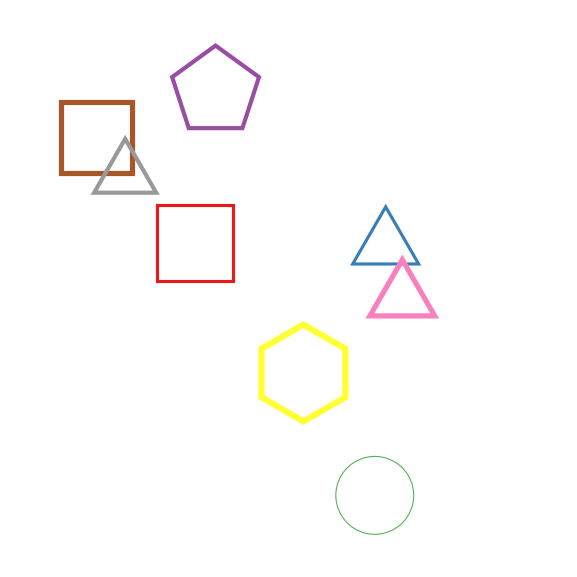[{"shape": "square", "thickness": 1.5, "radius": 0.33, "center": [0.337, 0.578]}, {"shape": "triangle", "thickness": 1.5, "radius": 0.33, "center": [0.668, 0.575]}, {"shape": "circle", "thickness": 0.5, "radius": 0.34, "center": [0.649, 0.141]}, {"shape": "pentagon", "thickness": 2, "radius": 0.4, "center": [0.373, 0.841]}, {"shape": "hexagon", "thickness": 3, "radius": 0.42, "center": [0.525, 0.353]}, {"shape": "square", "thickness": 2.5, "radius": 0.31, "center": [0.167, 0.761]}, {"shape": "triangle", "thickness": 2.5, "radius": 0.32, "center": [0.697, 0.485]}, {"shape": "triangle", "thickness": 2, "radius": 0.31, "center": [0.217, 0.697]}]